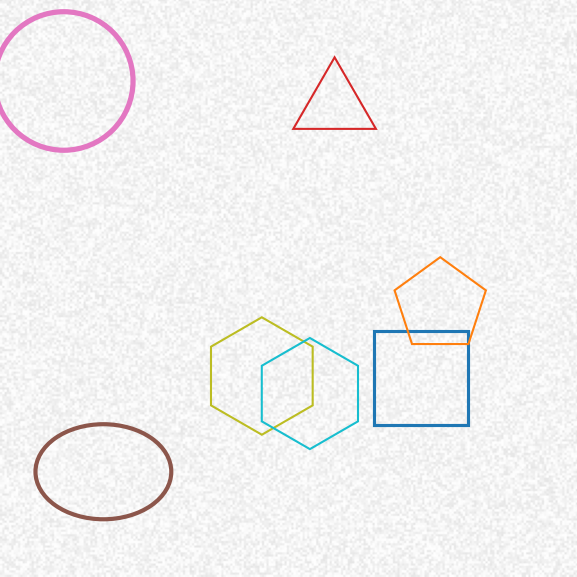[{"shape": "square", "thickness": 1.5, "radius": 0.41, "center": [0.729, 0.345]}, {"shape": "pentagon", "thickness": 1, "radius": 0.42, "center": [0.762, 0.471]}, {"shape": "triangle", "thickness": 1, "radius": 0.41, "center": [0.579, 0.817]}, {"shape": "oval", "thickness": 2, "radius": 0.59, "center": [0.179, 0.182]}, {"shape": "circle", "thickness": 2.5, "radius": 0.6, "center": [0.11, 0.859]}, {"shape": "hexagon", "thickness": 1, "radius": 0.51, "center": [0.453, 0.348]}, {"shape": "hexagon", "thickness": 1, "radius": 0.48, "center": [0.537, 0.318]}]